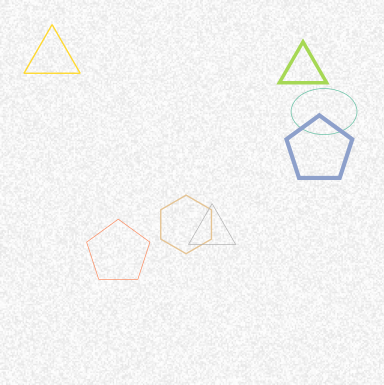[{"shape": "oval", "thickness": 0.5, "radius": 0.43, "center": [0.842, 0.71]}, {"shape": "pentagon", "thickness": 0.5, "radius": 0.43, "center": [0.307, 0.344]}, {"shape": "pentagon", "thickness": 3, "radius": 0.45, "center": [0.83, 0.611]}, {"shape": "triangle", "thickness": 2.5, "radius": 0.35, "center": [0.787, 0.821]}, {"shape": "triangle", "thickness": 1, "radius": 0.42, "center": [0.135, 0.852]}, {"shape": "hexagon", "thickness": 1, "radius": 0.38, "center": [0.483, 0.417]}, {"shape": "triangle", "thickness": 0.5, "radius": 0.35, "center": [0.551, 0.4]}]